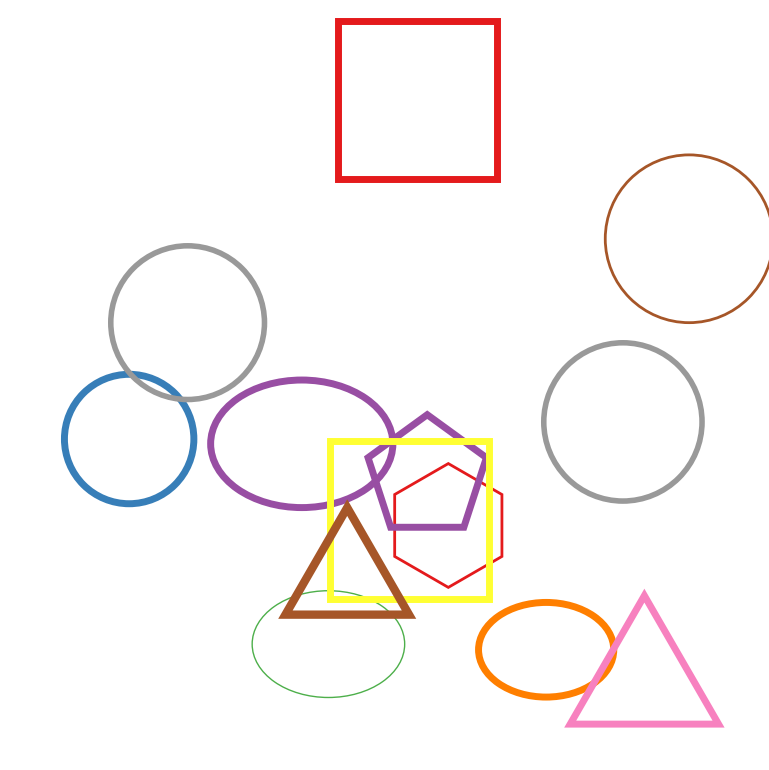[{"shape": "square", "thickness": 2.5, "radius": 0.52, "center": [0.542, 0.87]}, {"shape": "hexagon", "thickness": 1, "radius": 0.4, "center": [0.582, 0.318]}, {"shape": "circle", "thickness": 2.5, "radius": 0.42, "center": [0.168, 0.43]}, {"shape": "oval", "thickness": 0.5, "radius": 0.5, "center": [0.427, 0.164]}, {"shape": "pentagon", "thickness": 2.5, "radius": 0.4, "center": [0.555, 0.381]}, {"shape": "oval", "thickness": 2.5, "radius": 0.59, "center": [0.392, 0.424]}, {"shape": "oval", "thickness": 2.5, "radius": 0.44, "center": [0.709, 0.156]}, {"shape": "square", "thickness": 2.5, "radius": 0.51, "center": [0.532, 0.324]}, {"shape": "triangle", "thickness": 3, "radius": 0.46, "center": [0.451, 0.248]}, {"shape": "circle", "thickness": 1, "radius": 0.54, "center": [0.895, 0.69]}, {"shape": "triangle", "thickness": 2.5, "radius": 0.56, "center": [0.837, 0.115]}, {"shape": "circle", "thickness": 2, "radius": 0.5, "center": [0.244, 0.581]}, {"shape": "circle", "thickness": 2, "radius": 0.51, "center": [0.809, 0.452]}]